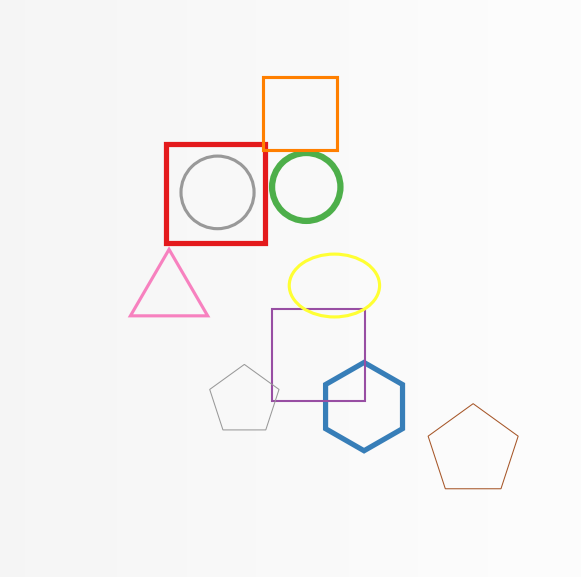[{"shape": "square", "thickness": 2.5, "radius": 0.43, "center": [0.371, 0.664]}, {"shape": "hexagon", "thickness": 2.5, "radius": 0.38, "center": [0.626, 0.295]}, {"shape": "circle", "thickness": 3, "radius": 0.29, "center": [0.527, 0.675]}, {"shape": "square", "thickness": 1, "radius": 0.4, "center": [0.548, 0.385]}, {"shape": "square", "thickness": 1.5, "radius": 0.32, "center": [0.516, 0.802]}, {"shape": "oval", "thickness": 1.5, "radius": 0.39, "center": [0.575, 0.505]}, {"shape": "pentagon", "thickness": 0.5, "radius": 0.41, "center": [0.814, 0.219]}, {"shape": "triangle", "thickness": 1.5, "radius": 0.38, "center": [0.291, 0.491]}, {"shape": "circle", "thickness": 1.5, "radius": 0.31, "center": [0.374, 0.666]}, {"shape": "pentagon", "thickness": 0.5, "radius": 0.31, "center": [0.42, 0.305]}]